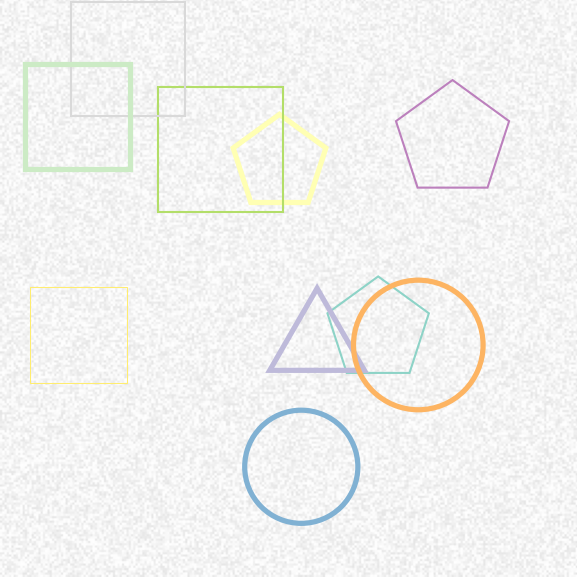[{"shape": "pentagon", "thickness": 1, "radius": 0.46, "center": [0.655, 0.428]}, {"shape": "pentagon", "thickness": 2.5, "radius": 0.42, "center": [0.484, 0.717]}, {"shape": "triangle", "thickness": 2.5, "radius": 0.47, "center": [0.549, 0.405]}, {"shape": "circle", "thickness": 2.5, "radius": 0.49, "center": [0.522, 0.191]}, {"shape": "circle", "thickness": 2.5, "radius": 0.56, "center": [0.724, 0.402]}, {"shape": "square", "thickness": 1, "radius": 0.54, "center": [0.381, 0.741]}, {"shape": "square", "thickness": 1, "radius": 0.49, "center": [0.221, 0.896]}, {"shape": "pentagon", "thickness": 1, "radius": 0.51, "center": [0.784, 0.758]}, {"shape": "square", "thickness": 2.5, "radius": 0.46, "center": [0.134, 0.797]}, {"shape": "square", "thickness": 0.5, "radius": 0.42, "center": [0.136, 0.419]}]